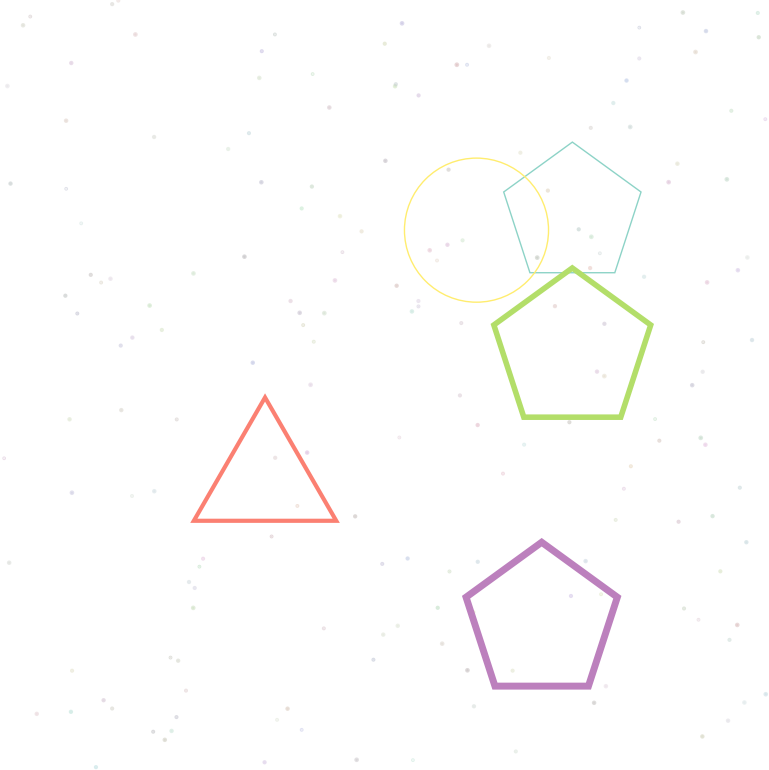[{"shape": "pentagon", "thickness": 0.5, "radius": 0.47, "center": [0.743, 0.722]}, {"shape": "triangle", "thickness": 1.5, "radius": 0.53, "center": [0.344, 0.377]}, {"shape": "pentagon", "thickness": 2, "radius": 0.54, "center": [0.743, 0.545]}, {"shape": "pentagon", "thickness": 2.5, "radius": 0.52, "center": [0.704, 0.192]}, {"shape": "circle", "thickness": 0.5, "radius": 0.47, "center": [0.619, 0.701]}]